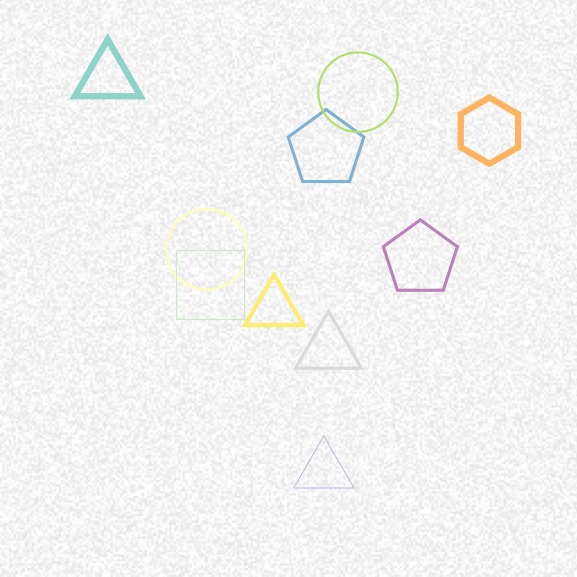[{"shape": "triangle", "thickness": 3, "radius": 0.33, "center": [0.186, 0.865]}, {"shape": "circle", "thickness": 1, "radius": 0.35, "center": [0.358, 0.567]}, {"shape": "triangle", "thickness": 0.5, "radius": 0.3, "center": [0.561, 0.184]}, {"shape": "pentagon", "thickness": 1.5, "radius": 0.34, "center": [0.565, 0.741]}, {"shape": "hexagon", "thickness": 3, "radius": 0.29, "center": [0.847, 0.773]}, {"shape": "circle", "thickness": 1, "radius": 0.34, "center": [0.62, 0.84]}, {"shape": "triangle", "thickness": 1.5, "radius": 0.33, "center": [0.569, 0.394]}, {"shape": "pentagon", "thickness": 1.5, "radius": 0.34, "center": [0.728, 0.551]}, {"shape": "square", "thickness": 0.5, "radius": 0.3, "center": [0.364, 0.507]}, {"shape": "triangle", "thickness": 2, "radius": 0.29, "center": [0.475, 0.465]}]